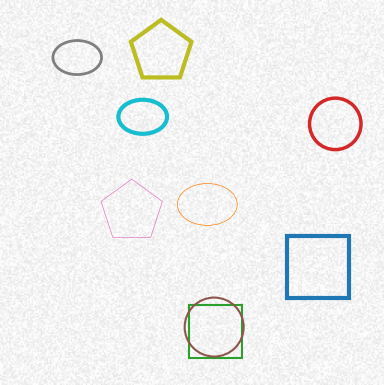[{"shape": "square", "thickness": 3, "radius": 0.4, "center": [0.827, 0.307]}, {"shape": "oval", "thickness": 0.5, "radius": 0.39, "center": [0.538, 0.469]}, {"shape": "square", "thickness": 1.5, "radius": 0.35, "center": [0.56, 0.139]}, {"shape": "circle", "thickness": 2.5, "radius": 0.33, "center": [0.871, 0.678]}, {"shape": "circle", "thickness": 1.5, "radius": 0.38, "center": [0.556, 0.15]}, {"shape": "pentagon", "thickness": 0.5, "radius": 0.42, "center": [0.342, 0.451]}, {"shape": "oval", "thickness": 2, "radius": 0.32, "center": [0.201, 0.851]}, {"shape": "pentagon", "thickness": 3, "radius": 0.41, "center": [0.419, 0.866]}, {"shape": "oval", "thickness": 3, "radius": 0.32, "center": [0.371, 0.697]}]